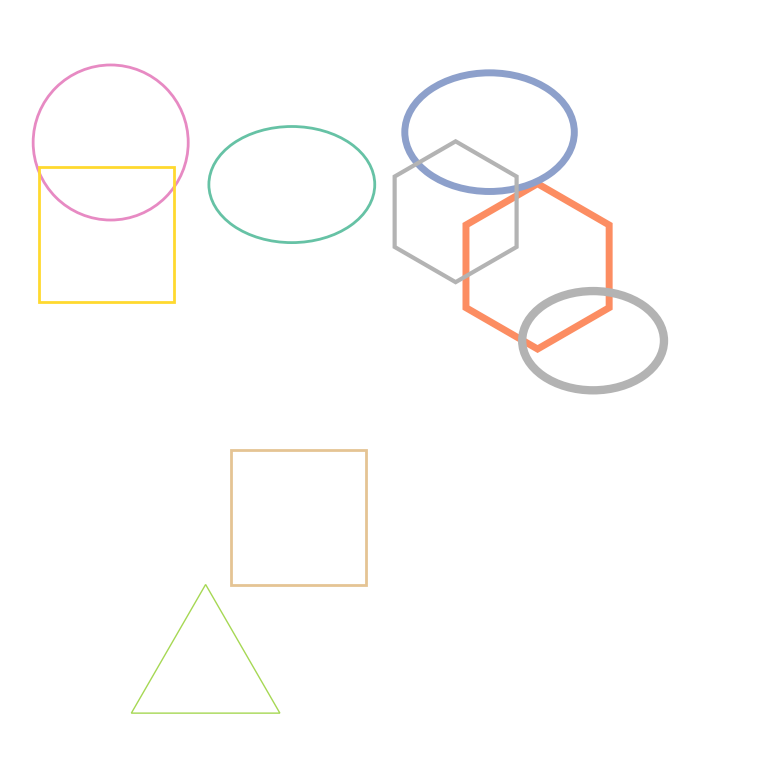[{"shape": "oval", "thickness": 1, "radius": 0.54, "center": [0.379, 0.76]}, {"shape": "hexagon", "thickness": 2.5, "radius": 0.54, "center": [0.698, 0.654]}, {"shape": "oval", "thickness": 2.5, "radius": 0.55, "center": [0.636, 0.828]}, {"shape": "circle", "thickness": 1, "radius": 0.5, "center": [0.144, 0.815]}, {"shape": "triangle", "thickness": 0.5, "radius": 0.56, "center": [0.267, 0.13]}, {"shape": "square", "thickness": 1, "radius": 0.44, "center": [0.138, 0.695]}, {"shape": "square", "thickness": 1, "radius": 0.44, "center": [0.388, 0.328]}, {"shape": "hexagon", "thickness": 1.5, "radius": 0.46, "center": [0.592, 0.725]}, {"shape": "oval", "thickness": 3, "radius": 0.46, "center": [0.77, 0.558]}]